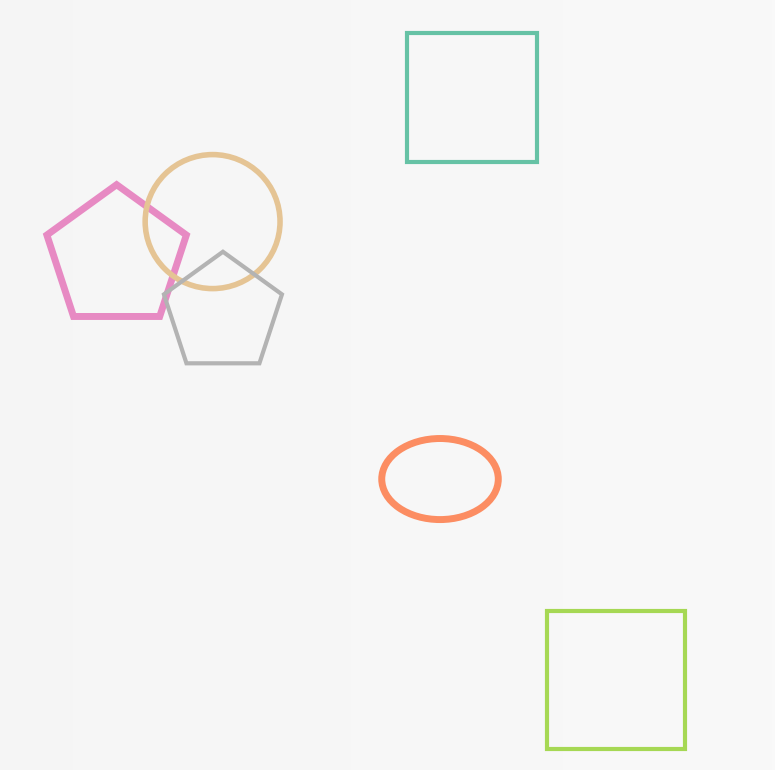[{"shape": "square", "thickness": 1.5, "radius": 0.42, "center": [0.609, 0.874]}, {"shape": "oval", "thickness": 2.5, "radius": 0.38, "center": [0.568, 0.378]}, {"shape": "pentagon", "thickness": 2.5, "radius": 0.47, "center": [0.15, 0.666]}, {"shape": "square", "thickness": 1.5, "radius": 0.45, "center": [0.795, 0.117]}, {"shape": "circle", "thickness": 2, "radius": 0.44, "center": [0.274, 0.712]}, {"shape": "pentagon", "thickness": 1.5, "radius": 0.4, "center": [0.288, 0.593]}]